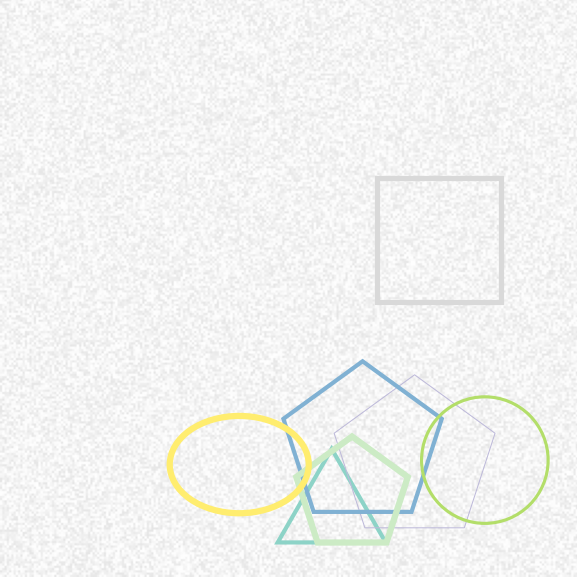[{"shape": "triangle", "thickness": 2, "radius": 0.54, "center": [0.574, 0.114]}, {"shape": "pentagon", "thickness": 0.5, "radius": 0.73, "center": [0.718, 0.204]}, {"shape": "pentagon", "thickness": 2, "radius": 0.72, "center": [0.628, 0.229]}, {"shape": "circle", "thickness": 1.5, "radius": 0.55, "center": [0.84, 0.202]}, {"shape": "square", "thickness": 2.5, "radius": 0.53, "center": [0.76, 0.583]}, {"shape": "pentagon", "thickness": 3, "radius": 0.51, "center": [0.61, 0.142]}, {"shape": "oval", "thickness": 3, "radius": 0.6, "center": [0.414, 0.195]}]